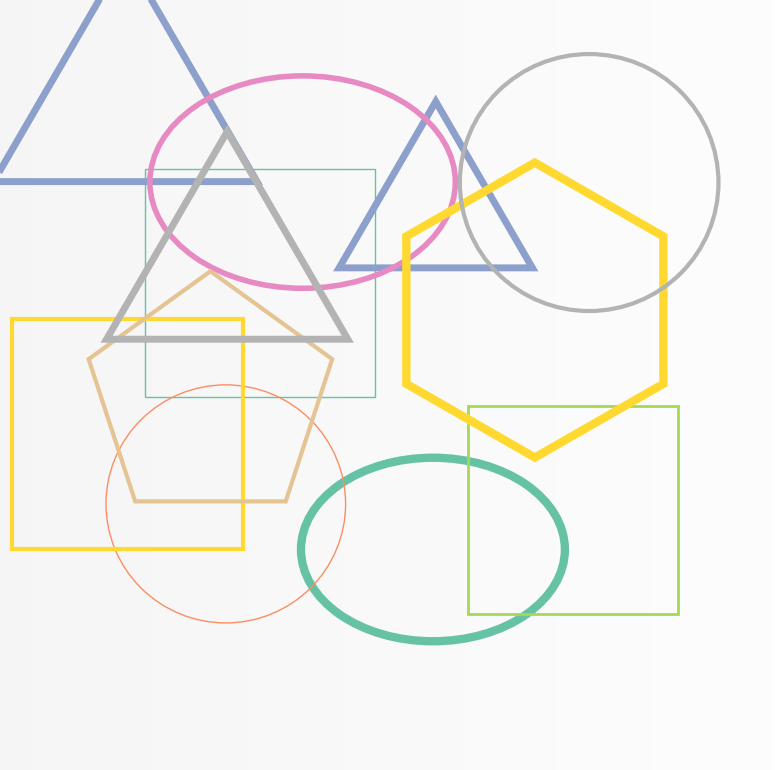[{"shape": "oval", "thickness": 3, "radius": 0.85, "center": [0.559, 0.286]}, {"shape": "square", "thickness": 0.5, "radius": 0.74, "center": [0.335, 0.632]}, {"shape": "circle", "thickness": 0.5, "radius": 0.77, "center": [0.291, 0.346]}, {"shape": "triangle", "thickness": 2.5, "radius": 0.72, "center": [0.562, 0.724]}, {"shape": "triangle", "thickness": 2.5, "radius": 0.98, "center": [0.162, 0.862]}, {"shape": "oval", "thickness": 2, "radius": 0.99, "center": [0.39, 0.764]}, {"shape": "square", "thickness": 1, "radius": 0.68, "center": [0.74, 0.338]}, {"shape": "square", "thickness": 1.5, "radius": 0.75, "center": [0.164, 0.436]}, {"shape": "hexagon", "thickness": 3, "radius": 0.96, "center": [0.69, 0.597]}, {"shape": "pentagon", "thickness": 1.5, "radius": 0.83, "center": [0.272, 0.483]}, {"shape": "triangle", "thickness": 2.5, "radius": 0.9, "center": [0.293, 0.649]}, {"shape": "circle", "thickness": 1.5, "radius": 0.83, "center": [0.76, 0.763]}]